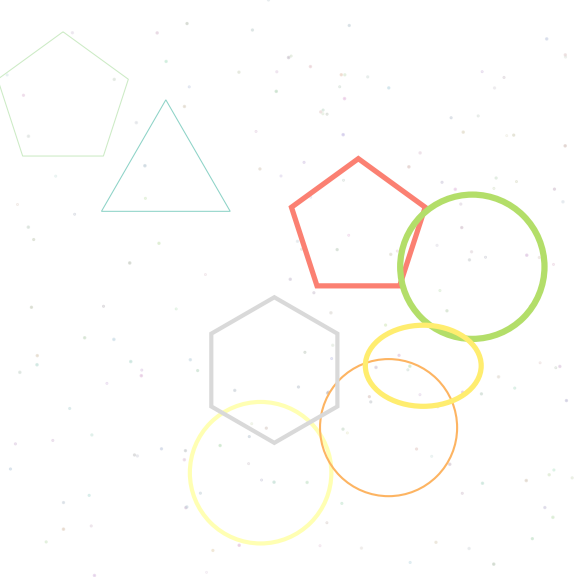[{"shape": "triangle", "thickness": 0.5, "radius": 0.64, "center": [0.287, 0.698]}, {"shape": "circle", "thickness": 2, "radius": 0.61, "center": [0.451, 0.181]}, {"shape": "pentagon", "thickness": 2.5, "radius": 0.61, "center": [0.62, 0.603]}, {"shape": "circle", "thickness": 1, "radius": 0.59, "center": [0.673, 0.259]}, {"shape": "circle", "thickness": 3, "radius": 0.62, "center": [0.818, 0.537]}, {"shape": "hexagon", "thickness": 2, "radius": 0.63, "center": [0.475, 0.358]}, {"shape": "pentagon", "thickness": 0.5, "radius": 0.59, "center": [0.109, 0.825]}, {"shape": "oval", "thickness": 2.5, "radius": 0.5, "center": [0.733, 0.366]}]